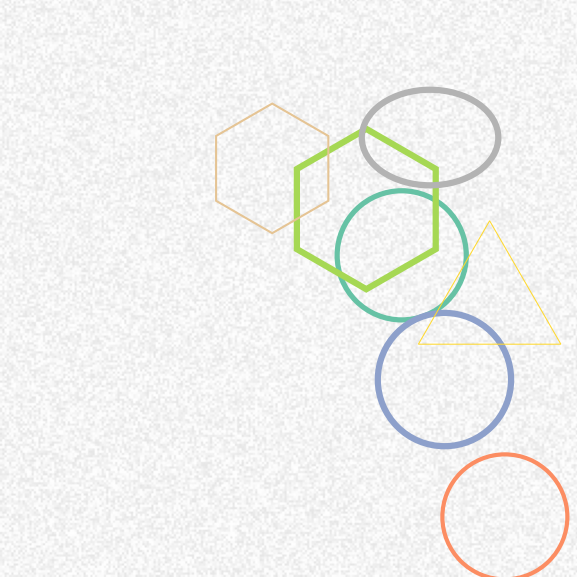[{"shape": "circle", "thickness": 2.5, "radius": 0.56, "center": [0.696, 0.557]}, {"shape": "circle", "thickness": 2, "radius": 0.54, "center": [0.874, 0.104]}, {"shape": "circle", "thickness": 3, "radius": 0.58, "center": [0.77, 0.342]}, {"shape": "hexagon", "thickness": 3, "radius": 0.69, "center": [0.634, 0.637]}, {"shape": "triangle", "thickness": 0.5, "radius": 0.71, "center": [0.848, 0.474]}, {"shape": "hexagon", "thickness": 1, "radius": 0.56, "center": [0.471, 0.708]}, {"shape": "oval", "thickness": 3, "radius": 0.59, "center": [0.745, 0.761]}]